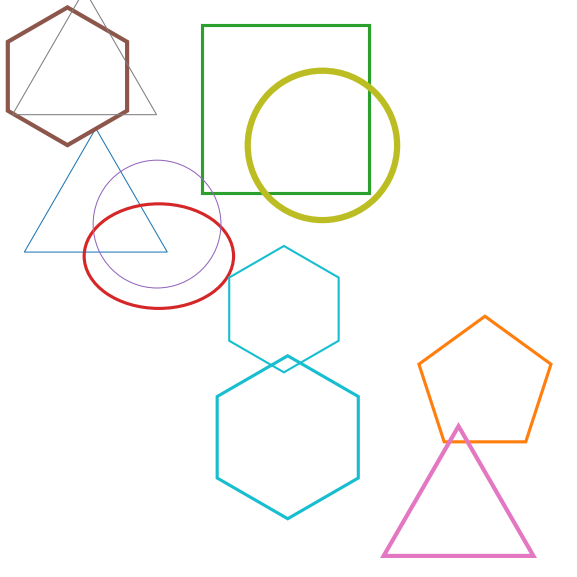[{"shape": "triangle", "thickness": 0.5, "radius": 0.71, "center": [0.166, 0.634]}, {"shape": "pentagon", "thickness": 1.5, "radius": 0.6, "center": [0.84, 0.331]}, {"shape": "square", "thickness": 1.5, "radius": 0.73, "center": [0.494, 0.811]}, {"shape": "oval", "thickness": 1.5, "radius": 0.65, "center": [0.275, 0.556]}, {"shape": "circle", "thickness": 0.5, "radius": 0.55, "center": [0.272, 0.611]}, {"shape": "hexagon", "thickness": 2, "radius": 0.6, "center": [0.117, 0.867]}, {"shape": "triangle", "thickness": 2, "radius": 0.75, "center": [0.794, 0.111]}, {"shape": "triangle", "thickness": 0.5, "radius": 0.72, "center": [0.146, 0.873]}, {"shape": "circle", "thickness": 3, "radius": 0.65, "center": [0.558, 0.747]}, {"shape": "hexagon", "thickness": 1.5, "radius": 0.71, "center": [0.498, 0.242]}, {"shape": "hexagon", "thickness": 1, "radius": 0.55, "center": [0.492, 0.464]}]